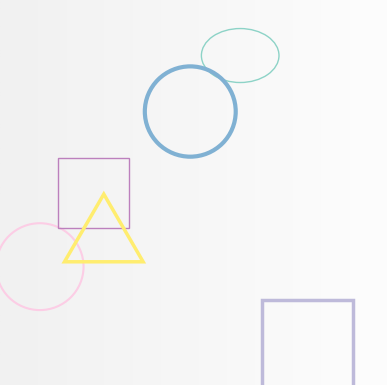[{"shape": "oval", "thickness": 1, "radius": 0.5, "center": [0.62, 0.856]}, {"shape": "square", "thickness": 2.5, "radius": 0.58, "center": [0.794, 0.105]}, {"shape": "circle", "thickness": 3, "radius": 0.59, "center": [0.491, 0.71]}, {"shape": "circle", "thickness": 1.5, "radius": 0.56, "center": [0.103, 0.307]}, {"shape": "square", "thickness": 1, "radius": 0.45, "center": [0.241, 0.498]}, {"shape": "triangle", "thickness": 2.5, "radius": 0.59, "center": [0.268, 0.379]}]